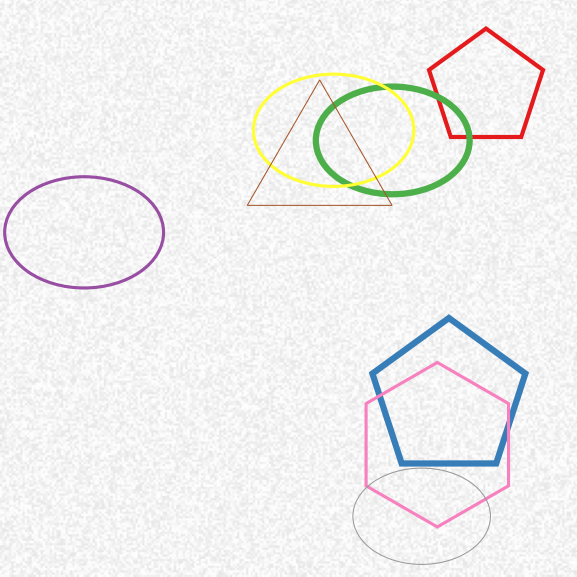[{"shape": "pentagon", "thickness": 2, "radius": 0.52, "center": [0.842, 0.846]}, {"shape": "pentagon", "thickness": 3, "radius": 0.7, "center": [0.777, 0.309]}, {"shape": "oval", "thickness": 3, "radius": 0.67, "center": [0.68, 0.756]}, {"shape": "oval", "thickness": 1.5, "radius": 0.69, "center": [0.146, 0.597]}, {"shape": "oval", "thickness": 1.5, "radius": 0.69, "center": [0.578, 0.774]}, {"shape": "triangle", "thickness": 0.5, "radius": 0.72, "center": [0.554, 0.716]}, {"shape": "hexagon", "thickness": 1.5, "radius": 0.71, "center": [0.757, 0.229]}, {"shape": "oval", "thickness": 0.5, "radius": 0.6, "center": [0.73, 0.105]}]